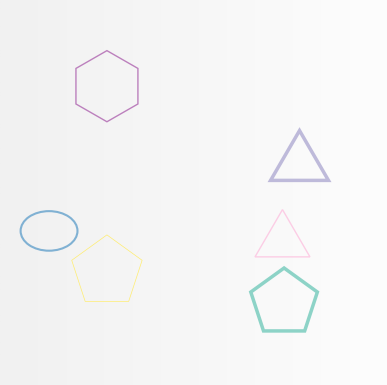[{"shape": "pentagon", "thickness": 2.5, "radius": 0.45, "center": [0.733, 0.214]}, {"shape": "triangle", "thickness": 2.5, "radius": 0.43, "center": [0.773, 0.575]}, {"shape": "oval", "thickness": 1.5, "radius": 0.37, "center": [0.127, 0.4]}, {"shape": "triangle", "thickness": 1, "radius": 0.41, "center": [0.729, 0.374]}, {"shape": "hexagon", "thickness": 1, "radius": 0.46, "center": [0.276, 0.776]}, {"shape": "pentagon", "thickness": 0.5, "radius": 0.48, "center": [0.276, 0.294]}]